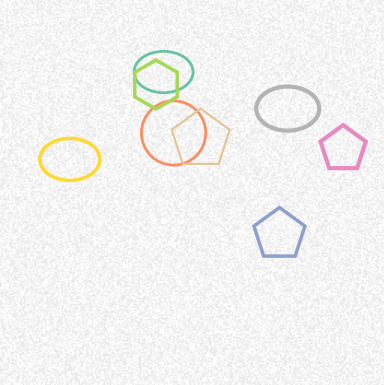[{"shape": "oval", "thickness": 2, "radius": 0.38, "center": [0.425, 0.813]}, {"shape": "circle", "thickness": 2, "radius": 0.42, "center": [0.451, 0.655]}, {"shape": "pentagon", "thickness": 2.5, "radius": 0.35, "center": [0.726, 0.391]}, {"shape": "pentagon", "thickness": 3, "radius": 0.31, "center": [0.891, 0.613]}, {"shape": "hexagon", "thickness": 2.5, "radius": 0.32, "center": [0.405, 0.78]}, {"shape": "oval", "thickness": 2.5, "radius": 0.39, "center": [0.181, 0.586]}, {"shape": "pentagon", "thickness": 1.5, "radius": 0.4, "center": [0.521, 0.638]}, {"shape": "oval", "thickness": 3, "radius": 0.41, "center": [0.747, 0.718]}]